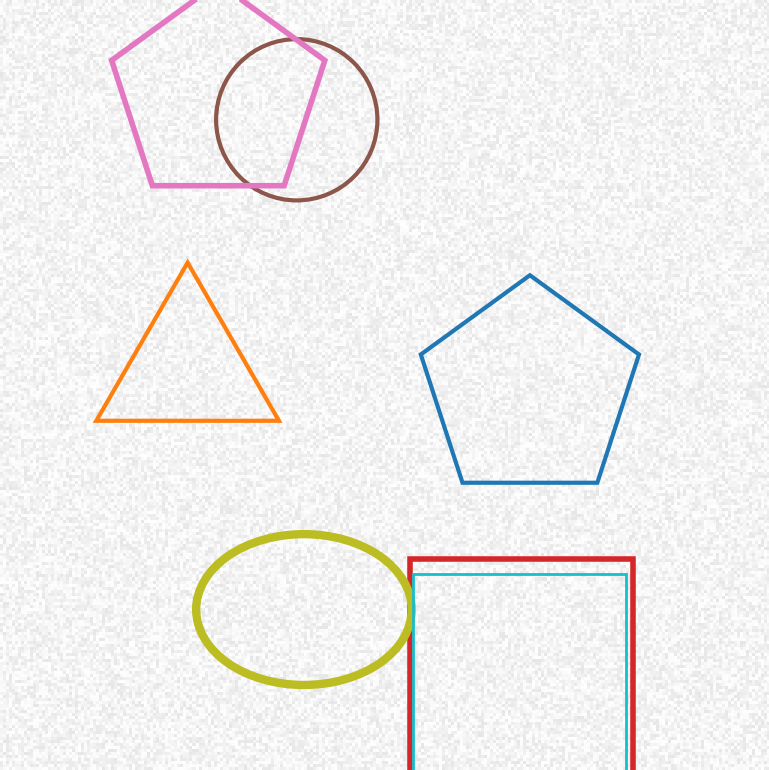[{"shape": "pentagon", "thickness": 1.5, "radius": 0.74, "center": [0.688, 0.494]}, {"shape": "triangle", "thickness": 1.5, "radius": 0.68, "center": [0.244, 0.522]}, {"shape": "square", "thickness": 2, "radius": 0.73, "center": [0.677, 0.128]}, {"shape": "circle", "thickness": 1.5, "radius": 0.52, "center": [0.385, 0.844]}, {"shape": "pentagon", "thickness": 2, "radius": 0.73, "center": [0.283, 0.877]}, {"shape": "oval", "thickness": 3, "radius": 0.7, "center": [0.395, 0.208]}, {"shape": "square", "thickness": 1, "radius": 0.69, "center": [0.675, 0.116]}]